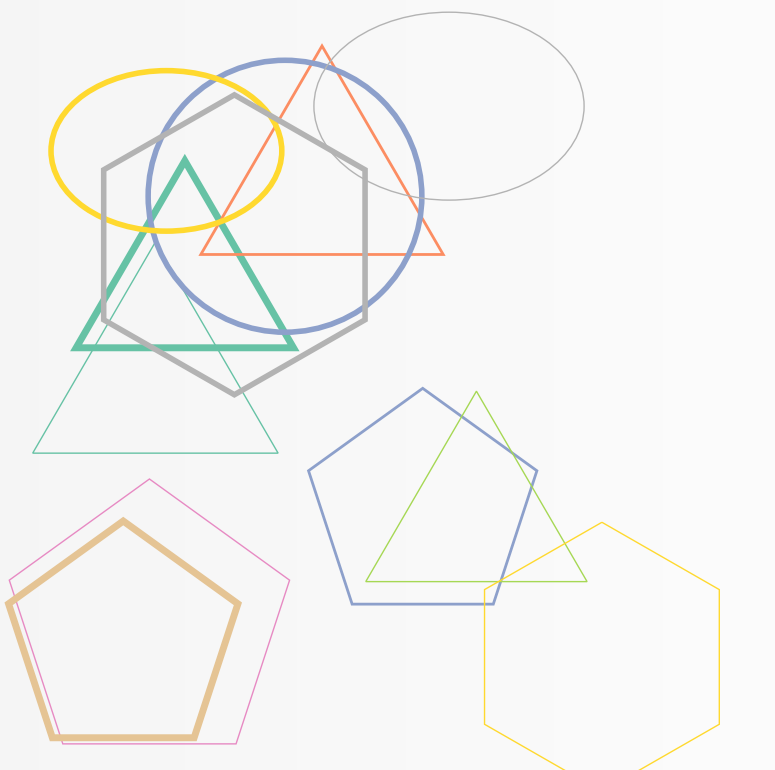[{"shape": "triangle", "thickness": 2.5, "radius": 0.81, "center": [0.238, 0.629]}, {"shape": "triangle", "thickness": 0.5, "radius": 0.91, "center": [0.201, 0.503]}, {"shape": "triangle", "thickness": 1, "radius": 0.9, "center": [0.415, 0.76]}, {"shape": "circle", "thickness": 2, "radius": 0.88, "center": [0.368, 0.745]}, {"shape": "pentagon", "thickness": 1, "radius": 0.77, "center": [0.545, 0.341]}, {"shape": "pentagon", "thickness": 0.5, "radius": 0.95, "center": [0.193, 0.188]}, {"shape": "triangle", "thickness": 0.5, "radius": 0.82, "center": [0.615, 0.327]}, {"shape": "hexagon", "thickness": 0.5, "radius": 0.87, "center": [0.777, 0.147]}, {"shape": "oval", "thickness": 2, "radius": 0.74, "center": [0.215, 0.804]}, {"shape": "pentagon", "thickness": 2.5, "radius": 0.78, "center": [0.159, 0.168]}, {"shape": "hexagon", "thickness": 2, "radius": 0.97, "center": [0.302, 0.682]}, {"shape": "oval", "thickness": 0.5, "radius": 0.87, "center": [0.579, 0.862]}]